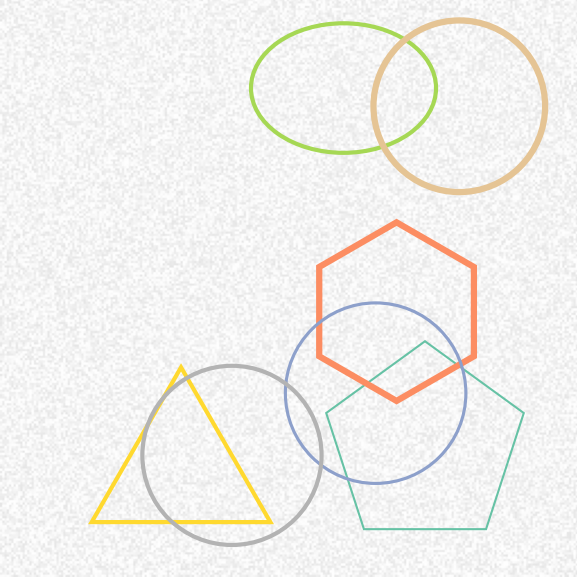[{"shape": "pentagon", "thickness": 1, "radius": 0.9, "center": [0.736, 0.228]}, {"shape": "hexagon", "thickness": 3, "radius": 0.77, "center": [0.687, 0.46]}, {"shape": "circle", "thickness": 1.5, "radius": 0.78, "center": [0.65, 0.318]}, {"shape": "oval", "thickness": 2, "radius": 0.8, "center": [0.595, 0.847]}, {"shape": "triangle", "thickness": 2, "radius": 0.89, "center": [0.313, 0.184]}, {"shape": "circle", "thickness": 3, "radius": 0.74, "center": [0.795, 0.815]}, {"shape": "circle", "thickness": 2, "radius": 0.78, "center": [0.402, 0.211]}]